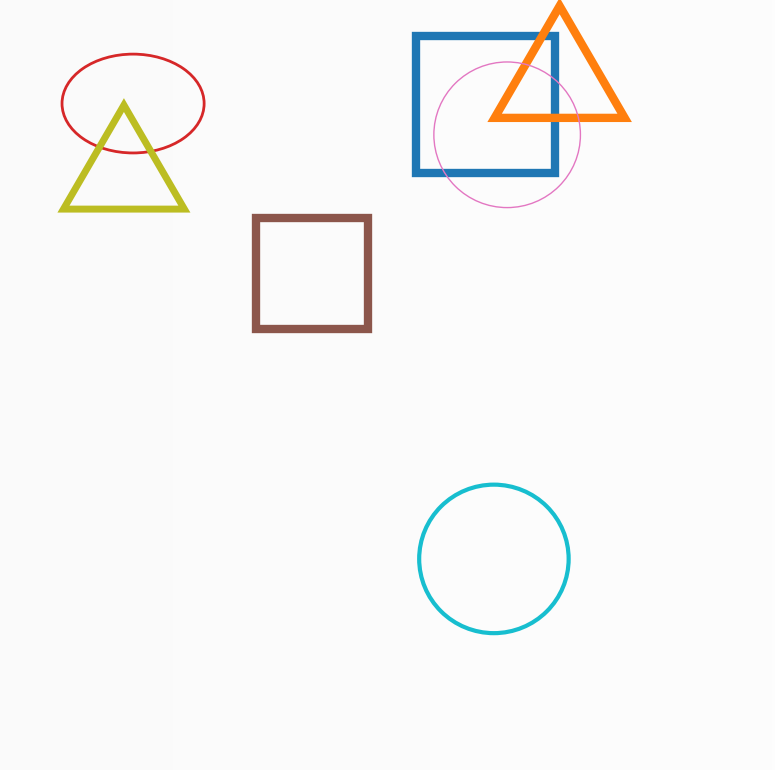[{"shape": "square", "thickness": 3, "radius": 0.45, "center": [0.626, 0.864]}, {"shape": "triangle", "thickness": 3, "radius": 0.48, "center": [0.722, 0.895]}, {"shape": "oval", "thickness": 1, "radius": 0.46, "center": [0.172, 0.866]}, {"shape": "square", "thickness": 3, "radius": 0.36, "center": [0.403, 0.644]}, {"shape": "circle", "thickness": 0.5, "radius": 0.47, "center": [0.654, 0.825]}, {"shape": "triangle", "thickness": 2.5, "radius": 0.45, "center": [0.16, 0.773]}, {"shape": "circle", "thickness": 1.5, "radius": 0.48, "center": [0.637, 0.274]}]